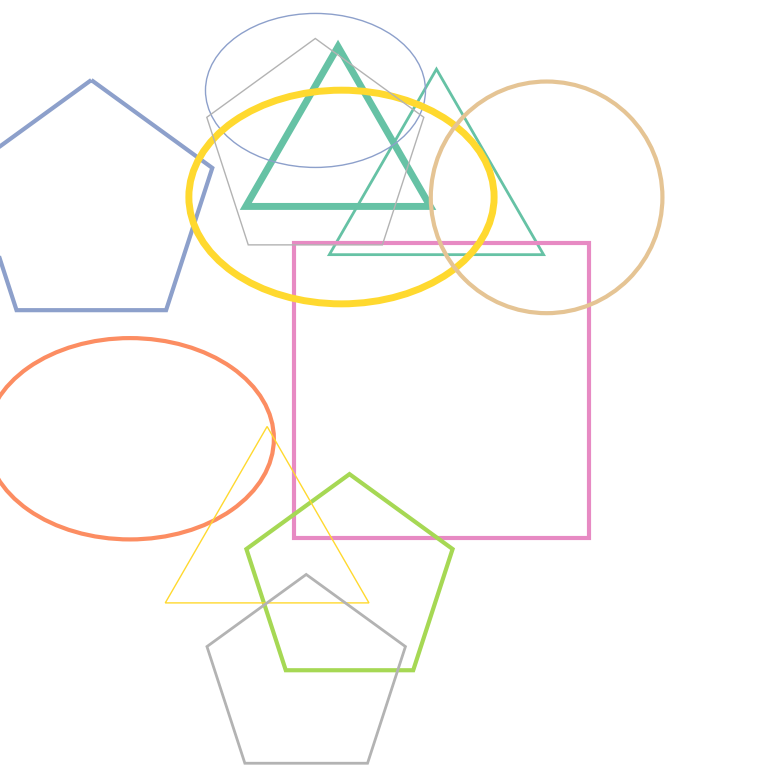[{"shape": "triangle", "thickness": 2.5, "radius": 0.69, "center": [0.439, 0.801]}, {"shape": "triangle", "thickness": 1, "radius": 0.8, "center": [0.567, 0.75]}, {"shape": "oval", "thickness": 1.5, "radius": 0.93, "center": [0.169, 0.43]}, {"shape": "oval", "thickness": 0.5, "radius": 0.71, "center": [0.41, 0.883]}, {"shape": "pentagon", "thickness": 1.5, "radius": 0.83, "center": [0.119, 0.731]}, {"shape": "square", "thickness": 1.5, "radius": 0.96, "center": [0.573, 0.493]}, {"shape": "pentagon", "thickness": 1.5, "radius": 0.7, "center": [0.454, 0.243]}, {"shape": "oval", "thickness": 2.5, "radius": 0.99, "center": [0.443, 0.744]}, {"shape": "triangle", "thickness": 0.5, "radius": 0.76, "center": [0.347, 0.293]}, {"shape": "circle", "thickness": 1.5, "radius": 0.75, "center": [0.71, 0.744]}, {"shape": "pentagon", "thickness": 1, "radius": 0.68, "center": [0.398, 0.118]}, {"shape": "pentagon", "thickness": 0.5, "radius": 0.74, "center": [0.409, 0.802]}]